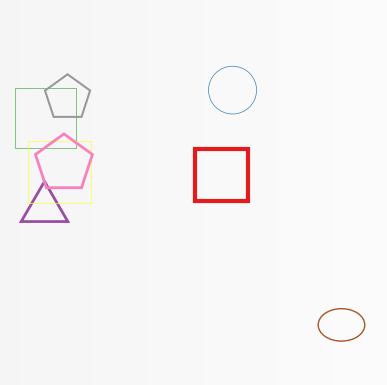[{"shape": "square", "thickness": 3, "radius": 0.34, "center": [0.571, 0.546]}, {"shape": "circle", "thickness": 0.5, "radius": 0.31, "center": [0.6, 0.766]}, {"shape": "square", "thickness": 0.5, "radius": 0.39, "center": [0.117, 0.693]}, {"shape": "triangle", "thickness": 2, "radius": 0.35, "center": [0.115, 0.459]}, {"shape": "square", "thickness": 0.5, "radius": 0.41, "center": [0.153, 0.553]}, {"shape": "oval", "thickness": 1, "radius": 0.3, "center": [0.881, 0.156]}, {"shape": "pentagon", "thickness": 2, "radius": 0.39, "center": [0.165, 0.575]}, {"shape": "pentagon", "thickness": 1.5, "radius": 0.31, "center": [0.174, 0.746]}]